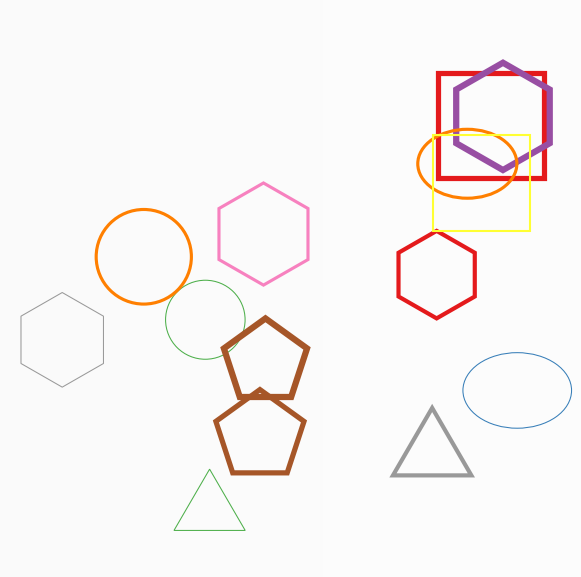[{"shape": "hexagon", "thickness": 2, "radius": 0.38, "center": [0.751, 0.524]}, {"shape": "square", "thickness": 2.5, "radius": 0.46, "center": [0.845, 0.781]}, {"shape": "oval", "thickness": 0.5, "radius": 0.47, "center": [0.89, 0.323]}, {"shape": "triangle", "thickness": 0.5, "radius": 0.35, "center": [0.361, 0.116]}, {"shape": "circle", "thickness": 0.5, "radius": 0.34, "center": [0.353, 0.445]}, {"shape": "hexagon", "thickness": 3, "radius": 0.46, "center": [0.865, 0.798]}, {"shape": "circle", "thickness": 1.5, "radius": 0.41, "center": [0.247, 0.555]}, {"shape": "oval", "thickness": 1.5, "radius": 0.43, "center": [0.804, 0.716]}, {"shape": "square", "thickness": 1, "radius": 0.42, "center": [0.828, 0.682]}, {"shape": "pentagon", "thickness": 2.5, "radius": 0.4, "center": [0.447, 0.245]}, {"shape": "pentagon", "thickness": 3, "radius": 0.38, "center": [0.457, 0.373]}, {"shape": "hexagon", "thickness": 1.5, "radius": 0.44, "center": [0.453, 0.594]}, {"shape": "triangle", "thickness": 2, "radius": 0.39, "center": [0.744, 0.215]}, {"shape": "hexagon", "thickness": 0.5, "radius": 0.41, "center": [0.107, 0.411]}]